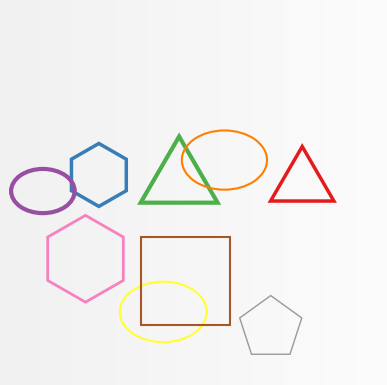[{"shape": "triangle", "thickness": 2.5, "radius": 0.47, "center": [0.78, 0.525]}, {"shape": "hexagon", "thickness": 2.5, "radius": 0.41, "center": [0.255, 0.546]}, {"shape": "triangle", "thickness": 3, "radius": 0.57, "center": [0.462, 0.531]}, {"shape": "oval", "thickness": 3, "radius": 0.41, "center": [0.111, 0.504]}, {"shape": "oval", "thickness": 1.5, "radius": 0.55, "center": [0.579, 0.584]}, {"shape": "oval", "thickness": 1.5, "radius": 0.56, "center": [0.421, 0.19]}, {"shape": "square", "thickness": 1.5, "radius": 0.57, "center": [0.478, 0.27]}, {"shape": "hexagon", "thickness": 2, "radius": 0.56, "center": [0.221, 0.328]}, {"shape": "pentagon", "thickness": 1, "radius": 0.42, "center": [0.699, 0.148]}]